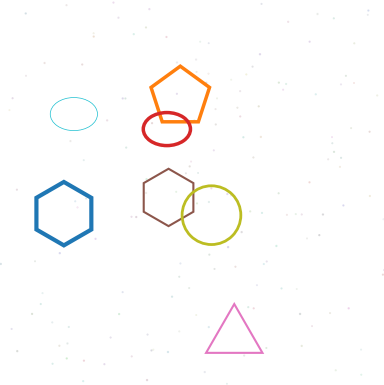[{"shape": "hexagon", "thickness": 3, "radius": 0.41, "center": [0.166, 0.445]}, {"shape": "pentagon", "thickness": 2.5, "radius": 0.4, "center": [0.468, 0.748]}, {"shape": "oval", "thickness": 2.5, "radius": 0.31, "center": [0.433, 0.665]}, {"shape": "hexagon", "thickness": 1.5, "radius": 0.37, "center": [0.438, 0.487]}, {"shape": "triangle", "thickness": 1.5, "radius": 0.42, "center": [0.608, 0.126]}, {"shape": "circle", "thickness": 2, "radius": 0.38, "center": [0.549, 0.441]}, {"shape": "oval", "thickness": 0.5, "radius": 0.31, "center": [0.192, 0.704]}]